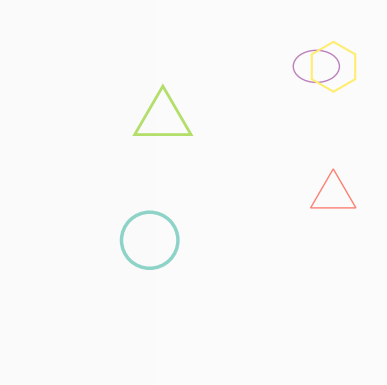[{"shape": "circle", "thickness": 2.5, "radius": 0.36, "center": [0.386, 0.376]}, {"shape": "triangle", "thickness": 1, "radius": 0.34, "center": [0.86, 0.494]}, {"shape": "triangle", "thickness": 2, "radius": 0.42, "center": [0.42, 0.692]}, {"shape": "oval", "thickness": 1, "radius": 0.3, "center": [0.816, 0.828]}, {"shape": "hexagon", "thickness": 1.5, "radius": 0.32, "center": [0.861, 0.827]}]